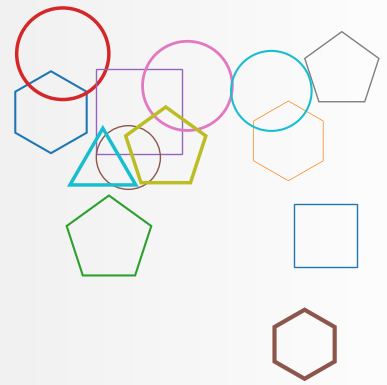[{"shape": "hexagon", "thickness": 1.5, "radius": 0.53, "center": [0.132, 0.709]}, {"shape": "square", "thickness": 1, "radius": 0.41, "center": [0.84, 0.389]}, {"shape": "hexagon", "thickness": 0.5, "radius": 0.52, "center": [0.744, 0.634]}, {"shape": "pentagon", "thickness": 1.5, "radius": 0.57, "center": [0.281, 0.377]}, {"shape": "circle", "thickness": 2.5, "radius": 0.59, "center": [0.162, 0.86]}, {"shape": "square", "thickness": 1, "radius": 0.55, "center": [0.36, 0.71]}, {"shape": "circle", "thickness": 1, "radius": 0.41, "center": [0.331, 0.591]}, {"shape": "hexagon", "thickness": 3, "radius": 0.45, "center": [0.786, 0.106]}, {"shape": "circle", "thickness": 2, "radius": 0.58, "center": [0.484, 0.777]}, {"shape": "pentagon", "thickness": 1, "radius": 0.5, "center": [0.882, 0.817]}, {"shape": "pentagon", "thickness": 2.5, "radius": 0.54, "center": [0.428, 0.613]}, {"shape": "triangle", "thickness": 2.5, "radius": 0.49, "center": [0.265, 0.569]}, {"shape": "circle", "thickness": 1.5, "radius": 0.52, "center": [0.7, 0.764]}]